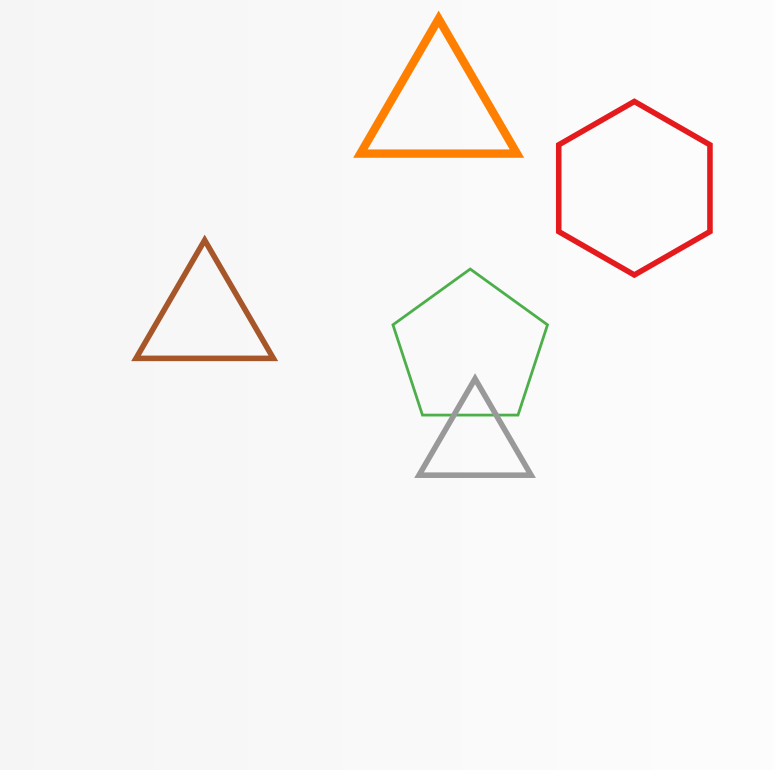[{"shape": "hexagon", "thickness": 2, "radius": 0.56, "center": [0.819, 0.756]}, {"shape": "pentagon", "thickness": 1, "radius": 0.52, "center": [0.607, 0.546]}, {"shape": "triangle", "thickness": 3, "radius": 0.58, "center": [0.566, 0.859]}, {"shape": "triangle", "thickness": 2, "radius": 0.51, "center": [0.264, 0.586]}, {"shape": "triangle", "thickness": 2, "radius": 0.42, "center": [0.613, 0.425]}]